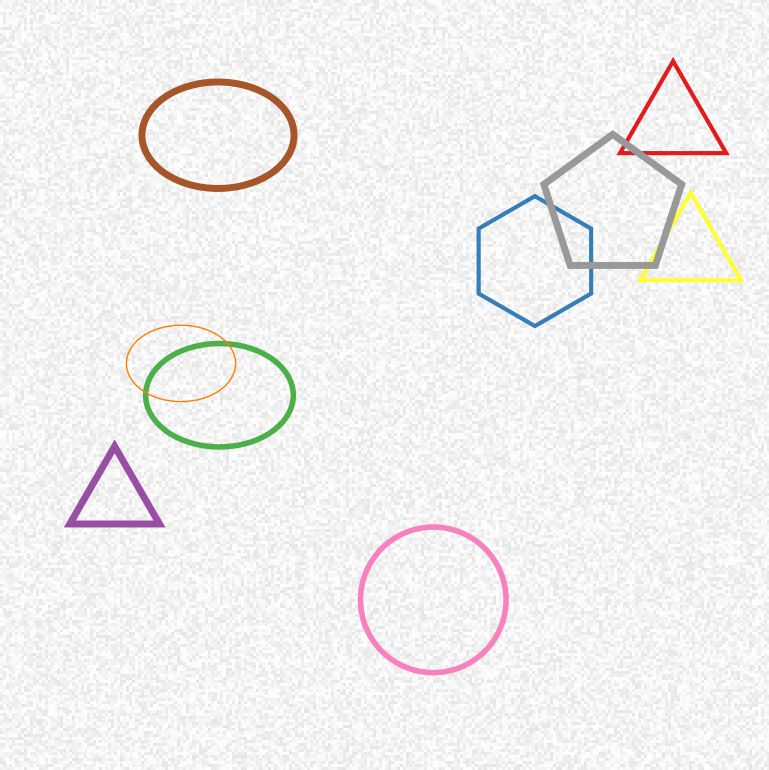[{"shape": "triangle", "thickness": 1.5, "radius": 0.4, "center": [0.874, 0.841]}, {"shape": "hexagon", "thickness": 1.5, "radius": 0.42, "center": [0.695, 0.661]}, {"shape": "oval", "thickness": 2, "radius": 0.48, "center": [0.285, 0.487]}, {"shape": "triangle", "thickness": 2.5, "radius": 0.34, "center": [0.149, 0.353]}, {"shape": "oval", "thickness": 0.5, "radius": 0.35, "center": [0.235, 0.528]}, {"shape": "triangle", "thickness": 1.5, "radius": 0.38, "center": [0.897, 0.674]}, {"shape": "oval", "thickness": 2.5, "radius": 0.49, "center": [0.283, 0.824]}, {"shape": "circle", "thickness": 2, "radius": 0.47, "center": [0.563, 0.221]}, {"shape": "pentagon", "thickness": 2.5, "radius": 0.47, "center": [0.796, 0.731]}]